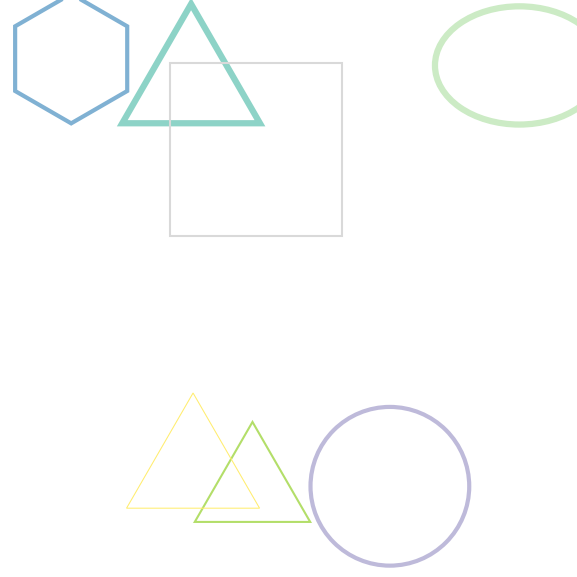[{"shape": "triangle", "thickness": 3, "radius": 0.69, "center": [0.331, 0.855]}, {"shape": "circle", "thickness": 2, "radius": 0.69, "center": [0.675, 0.157]}, {"shape": "hexagon", "thickness": 2, "radius": 0.56, "center": [0.123, 0.898]}, {"shape": "triangle", "thickness": 1, "radius": 0.58, "center": [0.437, 0.153]}, {"shape": "square", "thickness": 1, "radius": 0.75, "center": [0.444, 0.74]}, {"shape": "oval", "thickness": 3, "radius": 0.73, "center": [0.899, 0.886]}, {"shape": "triangle", "thickness": 0.5, "radius": 0.66, "center": [0.334, 0.186]}]